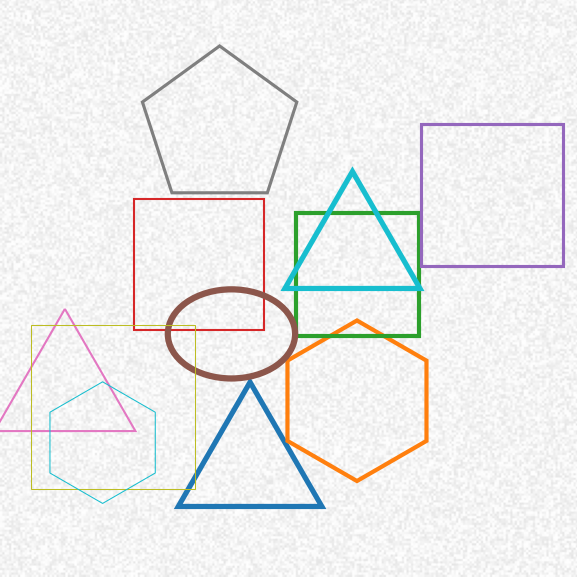[{"shape": "triangle", "thickness": 2.5, "radius": 0.72, "center": [0.433, 0.194]}, {"shape": "hexagon", "thickness": 2, "radius": 0.69, "center": [0.618, 0.305]}, {"shape": "square", "thickness": 2, "radius": 0.53, "center": [0.619, 0.524]}, {"shape": "square", "thickness": 1, "radius": 0.57, "center": [0.345, 0.541]}, {"shape": "square", "thickness": 1.5, "radius": 0.62, "center": [0.852, 0.662]}, {"shape": "oval", "thickness": 3, "radius": 0.55, "center": [0.401, 0.421]}, {"shape": "triangle", "thickness": 1, "radius": 0.71, "center": [0.112, 0.323]}, {"shape": "pentagon", "thickness": 1.5, "radius": 0.7, "center": [0.38, 0.779]}, {"shape": "square", "thickness": 0.5, "radius": 0.71, "center": [0.195, 0.295]}, {"shape": "triangle", "thickness": 2.5, "radius": 0.68, "center": [0.61, 0.567]}, {"shape": "hexagon", "thickness": 0.5, "radius": 0.53, "center": [0.178, 0.233]}]